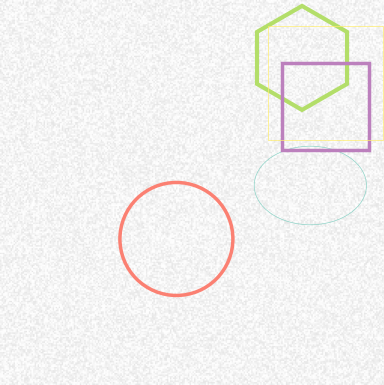[{"shape": "oval", "thickness": 0.5, "radius": 0.73, "center": [0.806, 0.518]}, {"shape": "circle", "thickness": 2.5, "radius": 0.73, "center": [0.458, 0.379]}, {"shape": "hexagon", "thickness": 3, "radius": 0.68, "center": [0.784, 0.85]}, {"shape": "square", "thickness": 2.5, "radius": 0.57, "center": [0.845, 0.724]}, {"shape": "square", "thickness": 0.5, "radius": 0.74, "center": [0.845, 0.785]}]